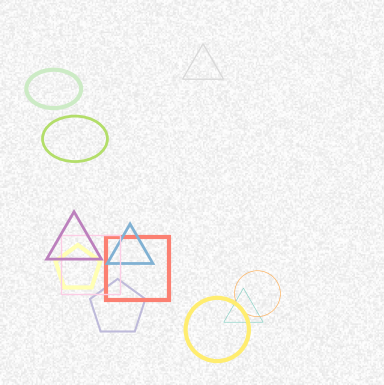[{"shape": "triangle", "thickness": 0.5, "radius": 0.3, "center": [0.632, 0.193]}, {"shape": "pentagon", "thickness": 3, "radius": 0.31, "center": [0.202, 0.303]}, {"shape": "pentagon", "thickness": 1.5, "radius": 0.38, "center": [0.306, 0.2]}, {"shape": "square", "thickness": 3, "radius": 0.41, "center": [0.357, 0.302]}, {"shape": "triangle", "thickness": 2, "radius": 0.34, "center": [0.338, 0.35]}, {"shape": "circle", "thickness": 0.5, "radius": 0.3, "center": [0.669, 0.237]}, {"shape": "oval", "thickness": 2, "radius": 0.42, "center": [0.195, 0.639]}, {"shape": "square", "thickness": 1, "radius": 0.39, "center": [0.235, 0.314]}, {"shape": "triangle", "thickness": 1, "radius": 0.31, "center": [0.527, 0.825]}, {"shape": "triangle", "thickness": 2, "radius": 0.41, "center": [0.192, 0.368]}, {"shape": "oval", "thickness": 3, "radius": 0.36, "center": [0.14, 0.769]}, {"shape": "circle", "thickness": 3, "radius": 0.41, "center": [0.564, 0.144]}]